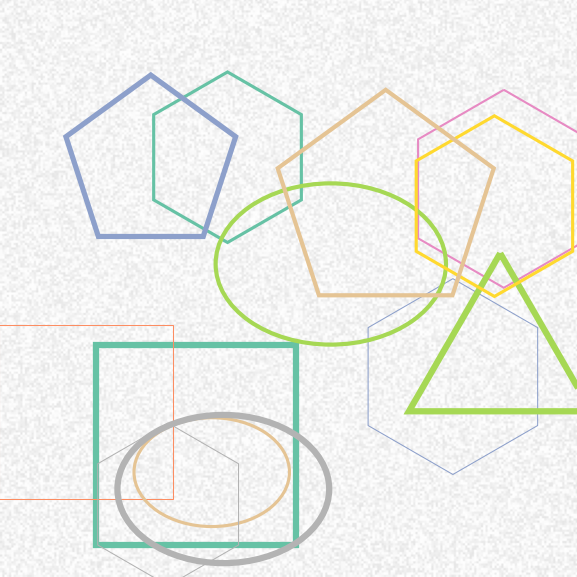[{"shape": "hexagon", "thickness": 1.5, "radius": 0.74, "center": [0.394, 0.727]}, {"shape": "square", "thickness": 3, "radius": 0.87, "center": [0.339, 0.229]}, {"shape": "square", "thickness": 0.5, "radius": 0.75, "center": [0.149, 0.286]}, {"shape": "pentagon", "thickness": 2.5, "radius": 0.77, "center": [0.261, 0.715]}, {"shape": "hexagon", "thickness": 0.5, "radius": 0.85, "center": [0.784, 0.347]}, {"shape": "hexagon", "thickness": 1, "radius": 0.86, "center": [0.872, 0.672]}, {"shape": "oval", "thickness": 2, "radius": 1.0, "center": [0.573, 0.542]}, {"shape": "triangle", "thickness": 3, "radius": 0.91, "center": [0.866, 0.378]}, {"shape": "hexagon", "thickness": 1.5, "radius": 0.78, "center": [0.856, 0.642]}, {"shape": "oval", "thickness": 1.5, "radius": 0.67, "center": [0.367, 0.182]}, {"shape": "pentagon", "thickness": 2, "radius": 0.98, "center": [0.668, 0.647]}, {"shape": "oval", "thickness": 3, "radius": 0.92, "center": [0.387, 0.152]}, {"shape": "hexagon", "thickness": 0.5, "radius": 0.7, "center": [0.291, 0.126]}]